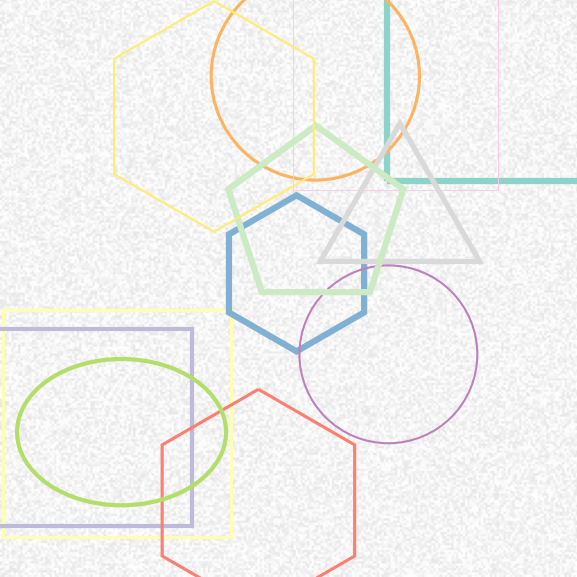[{"shape": "square", "thickness": 3, "radius": 0.89, "center": [0.848, 0.864]}, {"shape": "square", "thickness": 1.5, "radius": 0.98, "center": [0.203, 0.265]}, {"shape": "square", "thickness": 2, "radius": 0.85, "center": [0.162, 0.259]}, {"shape": "hexagon", "thickness": 1.5, "radius": 0.96, "center": [0.447, 0.133]}, {"shape": "hexagon", "thickness": 3, "radius": 0.68, "center": [0.513, 0.526]}, {"shape": "circle", "thickness": 1.5, "radius": 0.9, "center": [0.546, 0.868]}, {"shape": "oval", "thickness": 2, "radius": 0.9, "center": [0.211, 0.251]}, {"shape": "square", "thickness": 0.5, "radius": 0.89, "center": [0.685, 0.848]}, {"shape": "triangle", "thickness": 2.5, "radius": 0.8, "center": [0.692, 0.626]}, {"shape": "circle", "thickness": 1, "radius": 0.77, "center": [0.673, 0.386]}, {"shape": "pentagon", "thickness": 3, "radius": 0.8, "center": [0.547, 0.622]}, {"shape": "hexagon", "thickness": 1, "radius": 1.0, "center": [0.371, 0.798]}]